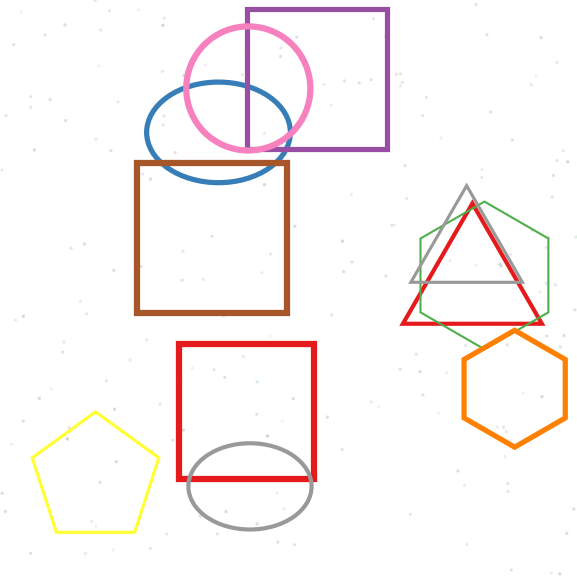[{"shape": "triangle", "thickness": 2, "radius": 0.69, "center": [0.818, 0.508]}, {"shape": "square", "thickness": 3, "radius": 0.58, "center": [0.426, 0.286]}, {"shape": "oval", "thickness": 2.5, "radius": 0.62, "center": [0.378, 0.77]}, {"shape": "hexagon", "thickness": 1, "radius": 0.64, "center": [0.839, 0.522]}, {"shape": "square", "thickness": 2.5, "radius": 0.61, "center": [0.549, 0.863]}, {"shape": "hexagon", "thickness": 2.5, "radius": 0.51, "center": [0.891, 0.326]}, {"shape": "pentagon", "thickness": 1.5, "radius": 0.58, "center": [0.165, 0.171]}, {"shape": "square", "thickness": 3, "radius": 0.65, "center": [0.367, 0.587]}, {"shape": "circle", "thickness": 3, "radius": 0.54, "center": [0.43, 0.846]}, {"shape": "oval", "thickness": 2, "radius": 0.53, "center": [0.433, 0.157]}, {"shape": "triangle", "thickness": 1.5, "radius": 0.56, "center": [0.808, 0.566]}]